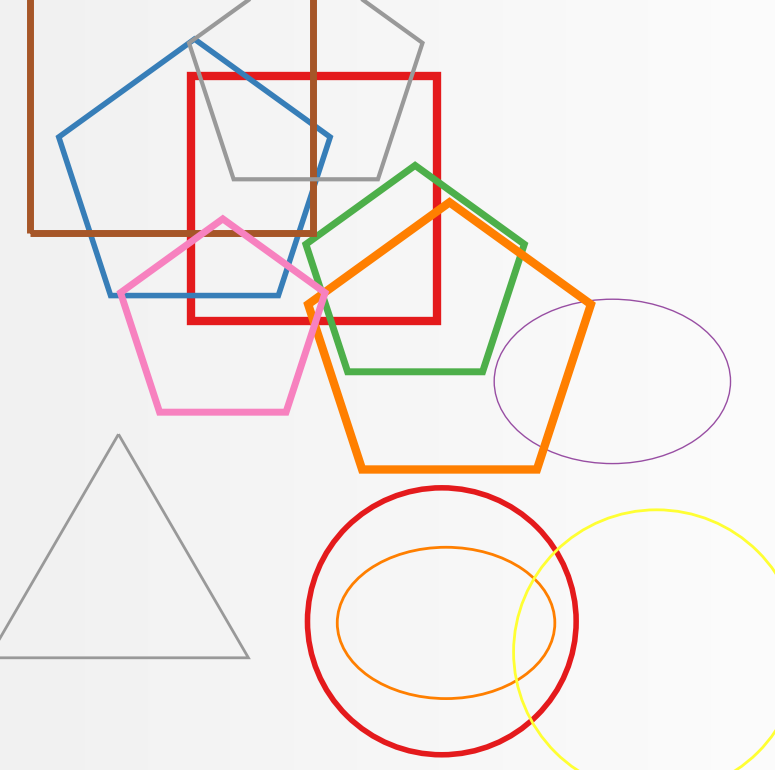[{"shape": "circle", "thickness": 2, "radius": 0.87, "center": [0.57, 0.193]}, {"shape": "square", "thickness": 3, "radius": 0.8, "center": [0.405, 0.742]}, {"shape": "pentagon", "thickness": 2, "radius": 0.92, "center": [0.251, 0.765]}, {"shape": "pentagon", "thickness": 2.5, "radius": 0.74, "center": [0.536, 0.637]}, {"shape": "oval", "thickness": 0.5, "radius": 0.76, "center": [0.79, 0.505]}, {"shape": "pentagon", "thickness": 3, "radius": 0.96, "center": [0.58, 0.545]}, {"shape": "oval", "thickness": 1, "radius": 0.7, "center": [0.576, 0.191]}, {"shape": "circle", "thickness": 1, "radius": 0.92, "center": [0.847, 0.153]}, {"shape": "square", "thickness": 2.5, "radius": 0.91, "center": [0.221, 0.88]}, {"shape": "pentagon", "thickness": 2.5, "radius": 0.69, "center": [0.287, 0.577]}, {"shape": "triangle", "thickness": 1, "radius": 0.97, "center": [0.153, 0.242]}, {"shape": "pentagon", "thickness": 1.5, "radius": 0.79, "center": [0.395, 0.895]}]